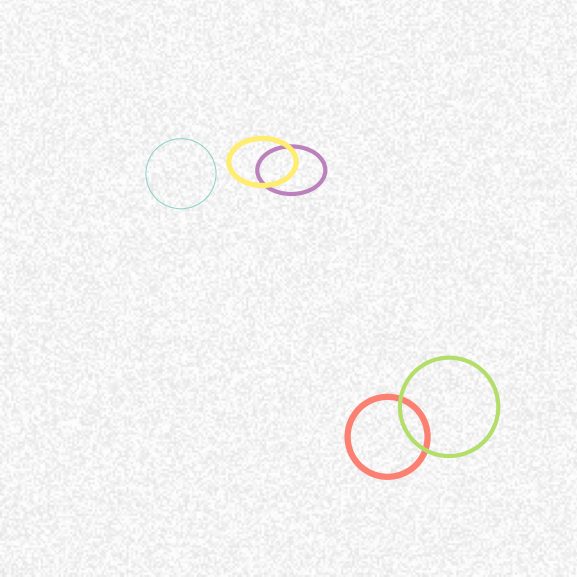[{"shape": "circle", "thickness": 0.5, "radius": 0.3, "center": [0.313, 0.698]}, {"shape": "circle", "thickness": 3, "radius": 0.35, "center": [0.671, 0.243]}, {"shape": "circle", "thickness": 2, "radius": 0.43, "center": [0.778, 0.295]}, {"shape": "oval", "thickness": 2, "radius": 0.29, "center": [0.504, 0.704]}, {"shape": "oval", "thickness": 2.5, "radius": 0.29, "center": [0.455, 0.719]}]